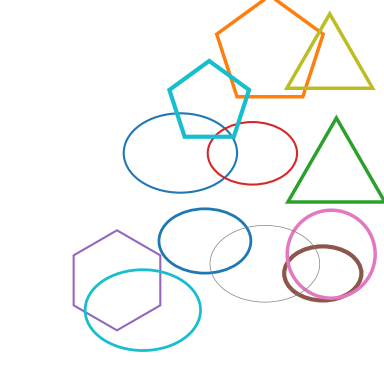[{"shape": "oval", "thickness": 1.5, "radius": 0.74, "center": [0.469, 0.603]}, {"shape": "oval", "thickness": 2, "radius": 0.6, "center": [0.532, 0.374]}, {"shape": "pentagon", "thickness": 2.5, "radius": 0.73, "center": [0.701, 0.866]}, {"shape": "triangle", "thickness": 2.5, "radius": 0.73, "center": [0.874, 0.548]}, {"shape": "oval", "thickness": 1.5, "radius": 0.58, "center": [0.656, 0.602]}, {"shape": "hexagon", "thickness": 1.5, "radius": 0.65, "center": [0.304, 0.272]}, {"shape": "oval", "thickness": 3, "radius": 0.5, "center": [0.838, 0.29]}, {"shape": "circle", "thickness": 2.5, "radius": 0.57, "center": [0.86, 0.34]}, {"shape": "oval", "thickness": 0.5, "radius": 0.71, "center": [0.688, 0.315]}, {"shape": "triangle", "thickness": 2.5, "radius": 0.64, "center": [0.856, 0.835]}, {"shape": "pentagon", "thickness": 3, "radius": 0.54, "center": [0.543, 0.733]}, {"shape": "oval", "thickness": 2, "radius": 0.75, "center": [0.371, 0.194]}]